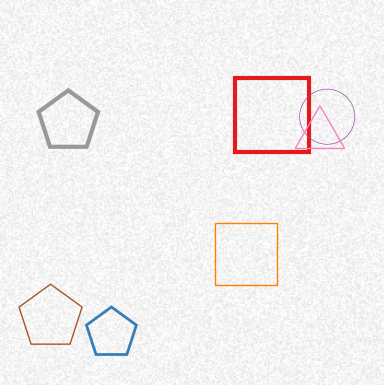[{"shape": "square", "thickness": 3, "radius": 0.48, "center": [0.706, 0.7]}, {"shape": "pentagon", "thickness": 2, "radius": 0.34, "center": [0.289, 0.134]}, {"shape": "circle", "thickness": 0.5, "radius": 0.36, "center": [0.85, 0.697]}, {"shape": "square", "thickness": 1, "radius": 0.4, "center": [0.639, 0.34]}, {"shape": "pentagon", "thickness": 1, "radius": 0.43, "center": [0.131, 0.176]}, {"shape": "triangle", "thickness": 1, "radius": 0.37, "center": [0.831, 0.651]}, {"shape": "pentagon", "thickness": 3, "radius": 0.41, "center": [0.177, 0.684]}]